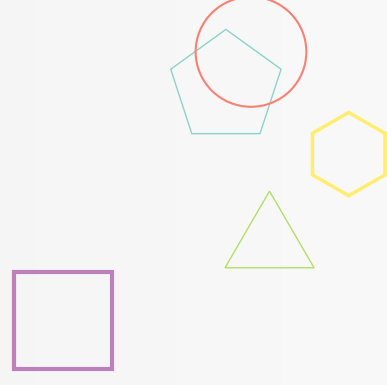[{"shape": "pentagon", "thickness": 1, "radius": 0.75, "center": [0.583, 0.774]}, {"shape": "circle", "thickness": 1.5, "radius": 0.71, "center": [0.648, 0.865]}, {"shape": "triangle", "thickness": 1, "radius": 0.66, "center": [0.696, 0.371]}, {"shape": "square", "thickness": 3, "radius": 0.63, "center": [0.163, 0.168]}, {"shape": "hexagon", "thickness": 2.5, "radius": 0.54, "center": [0.9, 0.6]}]